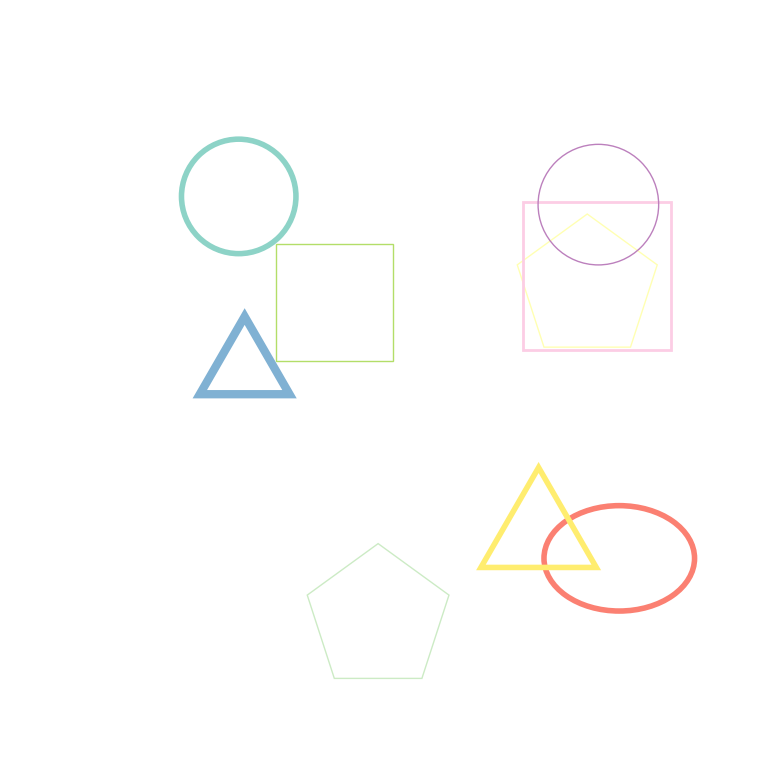[{"shape": "circle", "thickness": 2, "radius": 0.37, "center": [0.31, 0.745]}, {"shape": "pentagon", "thickness": 0.5, "radius": 0.48, "center": [0.763, 0.626]}, {"shape": "oval", "thickness": 2, "radius": 0.49, "center": [0.804, 0.275]}, {"shape": "triangle", "thickness": 3, "radius": 0.34, "center": [0.318, 0.522]}, {"shape": "square", "thickness": 0.5, "radius": 0.38, "center": [0.434, 0.607]}, {"shape": "square", "thickness": 1, "radius": 0.48, "center": [0.775, 0.642]}, {"shape": "circle", "thickness": 0.5, "radius": 0.39, "center": [0.777, 0.734]}, {"shape": "pentagon", "thickness": 0.5, "radius": 0.48, "center": [0.491, 0.197]}, {"shape": "triangle", "thickness": 2, "radius": 0.43, "center": [0.699, 0.306]}]